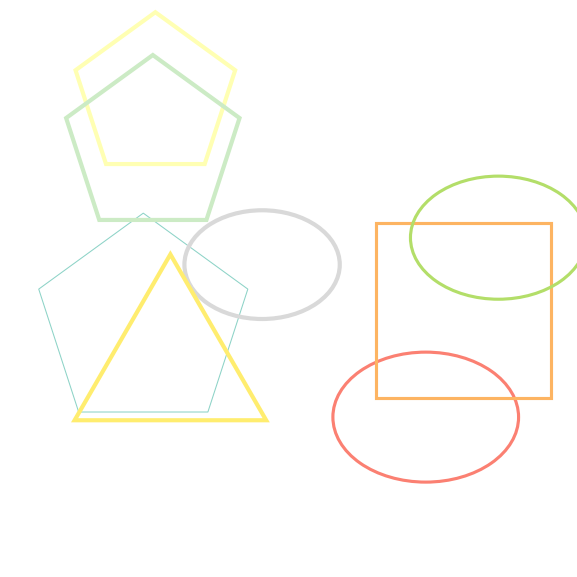[{"shape": "pentagon", "thickness": 0.5, "radius": 0.95, "center": [0.248, 0.44]}, {"shape": "pentagon", "thickness": 2, "radius": 0.73, "center": [0.269, 0.833]}, {"shape": "oval", "thickness": 1.5, "radius": 0.8, "center": [0.737, 0.277]}, {"shape": "square", "thickness": 1.5, "radius": 0.76, "center": [0.803, 0.462]}, {"shape": "oval", "thickness": 1.5, "radius": 0.76, "center": [0.863, 0.588]}, {"shape": "oval", "thickness": 2, "radius": 0.67, "center": [0.454, 0.541]}, {"shape": "pentagon", "thickness": 2, "radius": 0.79, "center": [0.265, 0.746]}, {"shape": "triangle", "thickness": 2, "radius": 0.96, "center": [0.295, 0.367]}]